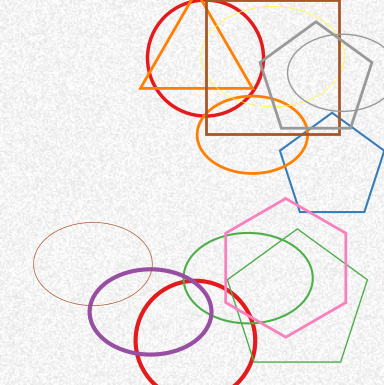[{"shape": "circle", "thickness": 3, "radius": 0.78, "center": [0.508, 0.115]}, {"shape": "circle", "thickness": 2.5, "radius": 0.75, "center": [0.534, 0.849]}, {"shape": "pentagon", "thickness": 1.5, "radius": 0.71, "center": [0.863, 0.565]}, {"shape": "oval", "thickness": 1.5, "radius": 0.84, "center": [0.645, 0.278]}, {"shape": "pentagon", "thickness": 1, "radius": 0.96, "center": [0.772, 0.214]}, {"shape": "oval", "thickness": 3, "radius": 0.79, "center": [0.391, 0.19]}, {"shape": "oval", "thickness": 2, "radius": 0.72, "center": [0.656, 0.65]}, {"shape": "triangle", "thickness": 2, "radius": 0.84, "center": [0.51, 0.854]}, {"shape": "oval", "thickness": 0.5, "radius": 0.93, "center": [0.709, 0.853]}, {"shape": "oval", "thickness": 0.5, "radius": 0.77, "center": [0.241, 0.314]}, {"shape": "square", "thickness": 2, "radius": 0.86, "center": [0.708, 0.826]}, {"shape": "hexagon", "thickness": 2, "radius": 0.9, "center": [0.742, 0.304]}, {"shape": "oval", "thickness": 1, "radius": 0.71, "center": [0.89, 0.811]}, {"shape": "pentagon", "thickness": 2, "radius": 0.76, "center": [0.821, 0.791]}]